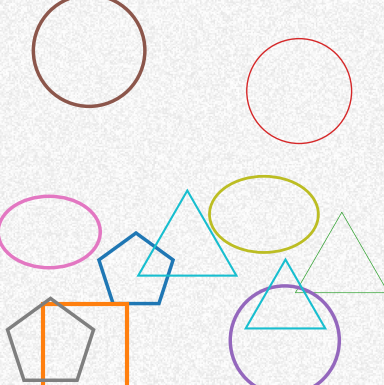[{"shape": "pentagon", "thickness": 2.5, "radius": 0.51, "center": [0.353, 0.293]}, {"shape": "square", "thickness": 3, "radius": 0.54, "center": [0.22, 0.101]}, {"shape": "triangle", "thickness": 0.5, "radius": 0.7, "center": [0.888, 0.309]}, {"shape": "circle", "thickness": 1, "radius": 0.68, "center": [0.777, 0.763]}, {"shape": "circle", "thickness": 2.5, "radius": 0.71, "center": [0.74, 0.116]}, {"shape": "circle", "thickness": 2.5, "radius": 0.72, "center": [0.231, 0.869]}, {"shape": "oval", "thickness": 2.5, "radius": 0.66, "center": [0.128, 0.397]}, {"shape": "pentagon", "thickness": 2.5, "radius": 0.59, "center": [0.131, 0.107]}, {"shape": "oval", "thickness": 2, "radius": 0.71, "center": [0.686, 0.443]}, {"shape": "triangle", "thickness": 1.5, "radius": 0.6, "center": [0.742, 0.207]}, {"shape": "triangle", "thickness": 1.5, "radius": 0.74, "center": [0.487, 0.358]}]